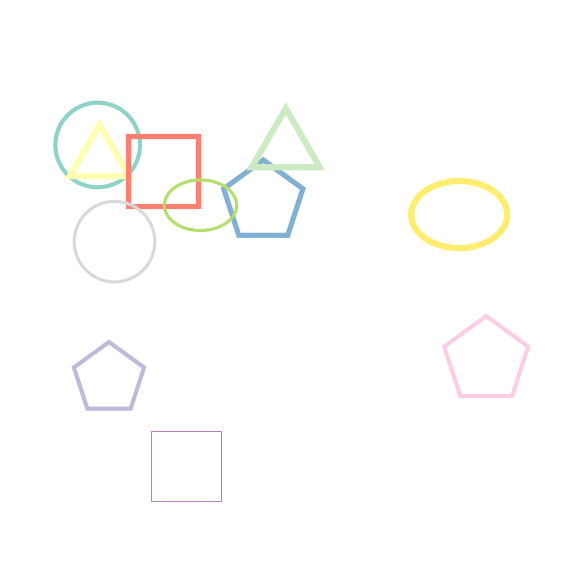[{"shape": "circle", "thickness": 2, "radius": 0.37, "center": [0.169, 0.748]}, {"shape": "triangle", "thickness": 3, "radius": 0.3, "center": [0.172, 0.724]}, {"shape": "pentagon", "thickness": 2, "radius": 0.32, "center": [0.189, 0.343]}, {"shape": "square", "thickness": 2.5, "radius": 0.31, "center": [0.282, 0.703]}, {"shape": "pentagon", "thickness": 2.5, "radius": 0.36, "center": [0.456, 0.65]}, {"shape": "oval", "thickness": 1.5, "radius": 0.31, "center": [0.347, 0.644]}, {"shape": "pentagon", "thickness": 2, "radius": 0.38, "center": [0.842, 0.375]}, {"shape": "circle", "thickness": 1.5, "radius": 0.35, "center": [0.198, 0.581]}, {"shape": "square", "thickness": 0.5, "radius": 0.3, "center": [0.322, 0.193]}, {"shape": "triangle", "thickness": 3, "radius": 0.34, "center": [0.495, 0.744]}, {"shape": "oval", "thickness": 3, "radius": 0.42, "center": [0.795, 0.628]}]